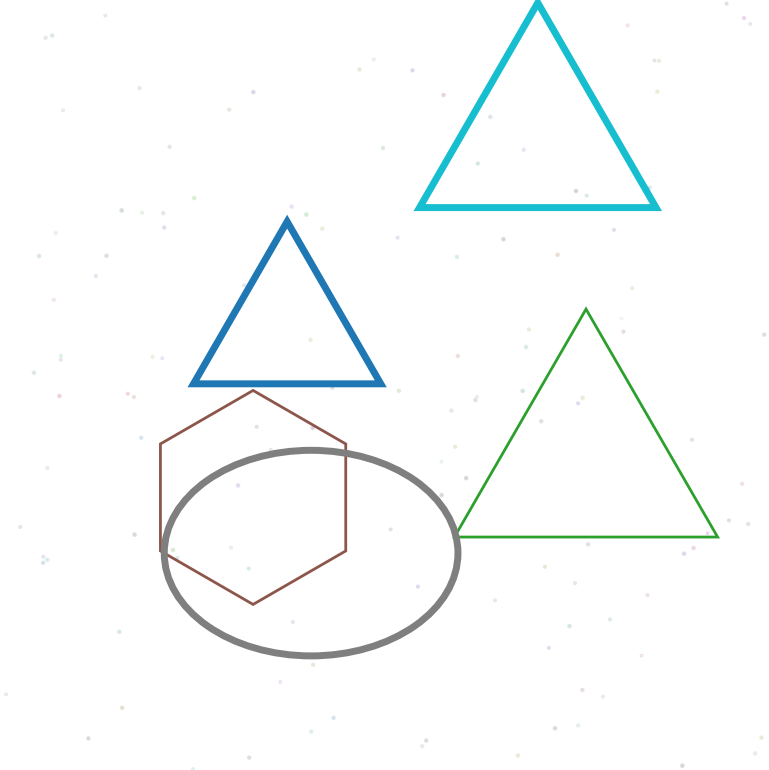[{"shape": "triangle", "thickness": 2.5, "radius": 0.7, "center": [0.373, 0.572]}, {"shape": "triangle", "thickness": 1, "radius": 0.99, "center": [0.761, 0.401]}, {"shape": "hexagon", "thickness": 1, "radius": 0.69, "center": [0.329, 0.354]}, {"shape": "oval", "thickness": 2.5, "radius": 0.95, "center": [0.404, 0.282]}, {"shape": "triangle", "thickness": 2.5, "radius": 0.89, "center": [0.698, 0.819]}]